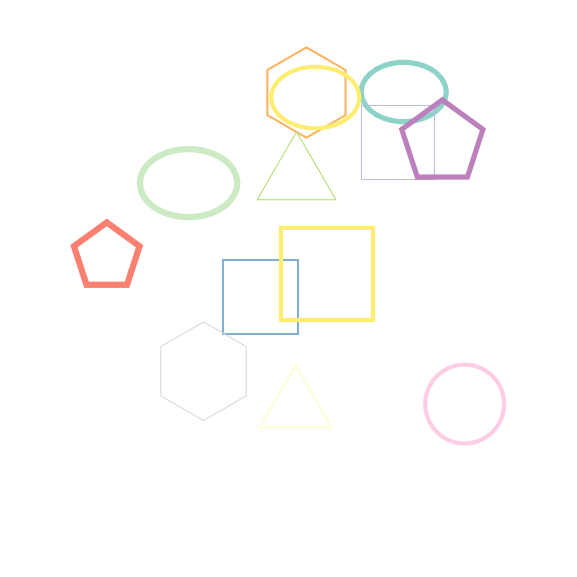[{"shape": "oval", "thickness": 2.5, "radius": 0.37, "center": [0.699, 0.84]}, {"shape": "triangle", "thickness": 0.5, "radius": 0.36, "center": [0.512, 0.295]}, {"shape": "square", "thickness": 0.5, "radius": 0.32, "center": [0.688, 0.753]}, {"shape": "pentagon", "thickness": 3, "radius": 0.3, "center": [0.185, 0.554]}, {"shape": "square", "thickness": 1, "radius": 0.32, "center": [0.451, 0.485]}, {"shape": "hexagon", "thickness": 1, "radius": 0.39, "center": [0.531, 0.839]}, {"shape": "triangle", "thickness": 0.5, "radius": 0.39, "center": [0.514, 0.693]}, {"shape": "circle", "thickness": 2, "radius": 0.34, "center": [0.805, 0.299]}, {"shape": "hexagon", "thickness": 0.5, "radius": 0.43, "center": [0.352, 0.356]}, {"shape": "pentagon", "thickness": 2.5, "radius": 0.37, "center": [0.766, 0.752]}, {"shape": "oval", "thickness": 3, "radius": 0.42, "center": [0.327, 0.682]}, {"shape": "square", "thickness": 2, "radius": 0.4, "center": [0.567, 0.525]}, {"shape": "oval", "thickness": 2, "radius": 0.38, "center": [0.546, 0.83]}]